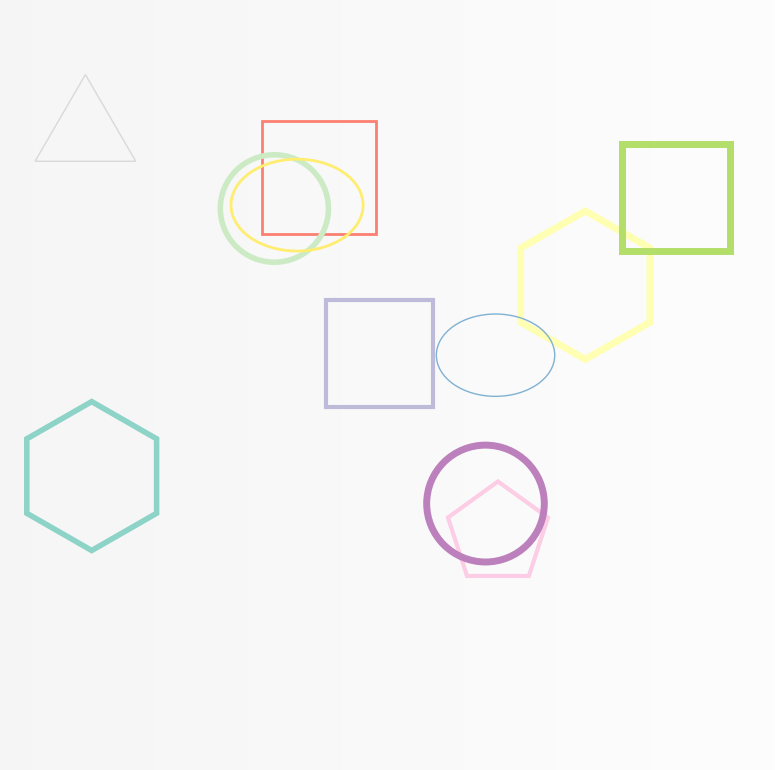[{"shape": "hexagon", "thickness": 2, "radius": 0.48, "center": [0.118, 0.382]}, {"shape": "hexagon", "thickness": 2.5, "radius": 0.48, "center": [0.755, 0.63]}, {"shape": "square", "thickness": 1.5, "radius": 0.35, "center": [0.49, 0.541]}, {"shape": "square", "thickness": 1, "radius": 0.37, "center": [0.411, 0.77]}, {"shape": "oval", "thickness": 0.5, "radius": 0.38, "center": [0.639, 0.539]}, {"shape": "square", "thickness": 2.5, "radius": 0.35, "center": [0.872, 0.743]}, {"shape": "pentagon", "thickness": 1.5, "radius": 0.34, "center": [0.643, 0.307]}, {"shape": "triangle", "thickness": 0.5, "radius": 0.38, "center": [0.11, 0.828]}, {"shape": "circle", "thickness": 2.5, "radius": 0.38, "center": [0.626, 0.346]}, {"shape": "circle", "thickness": 2, "radius": 0.35, "center": [0.354, 0.729]}, {"shape": "oval", "thickness": 1, "radius": 0.43, "center": [0.383, 0.734]}]